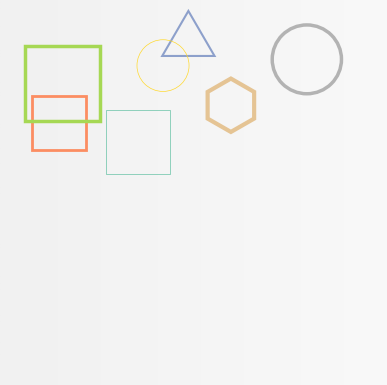[{"shape": "square", "thickness": 0.5, "radius": 0.41, "center": [0.356, 0.632]}, {"shape": "square", "thickness": 2, "radius": 0.35, "center": [0.152, 0.681]}, {"shape": "triangle", "thickness": 1.5, "radius": 0.39, "center": [0.486, 0.894]}, {"shape": "square", "thickness": 2.5, "radius": 0.48, "center": [0.161, 0.783]}, {"shape": "circle", "thickness": 0.5, "radius": 0.34, "center": [0.421, 0.83]}, {"shape": "hexagon", "thickness": 3, "radius": 0.35, "center": [0.596, 0.727]}, {"shape": "circle", "thickness": 2.5, "radius": 0.45, "center": [0.792, 0.846]}]